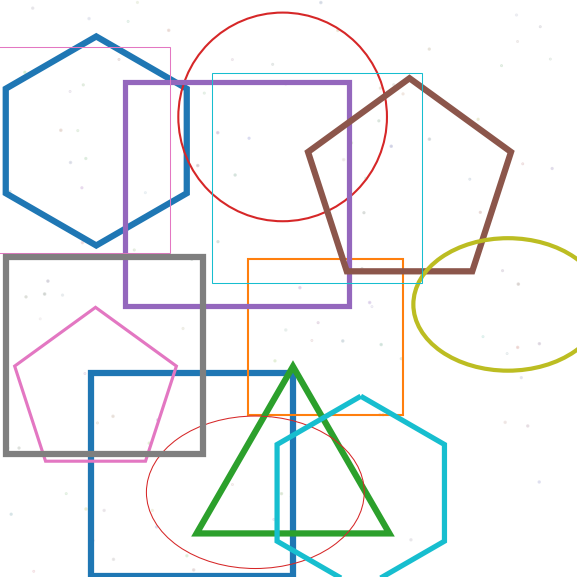[{"shape": "hexagon", "thickness": 3, "radius": 0.9, "center": [0.167, 0.755]}, {"shape": "square", "thickness": 3, "radius": 0.88, "center": [0.333, 0.178]}, {"shape": "square", "thickness": 1, "radius": 0.67, "center": [0.563, 0.416]}, {"shape": "triangle", "thickness": 3, "radius": 0.96, "center": [0.507, 0.172]}, {"shape": "oval", "thickness": 0.5, "radius": 0.94, "center": [0.442, 0.147]}, {"shape": "circle", "thickness": 1, "radius": 0.9, "center": [0.489, 0.797]}, {"shape": "square", "thickness": 2.5, "radius": 0.97, "center": [0.41, 0.663]}, {"shape": "pentagon", "thickness": 3, "radius": 0.92, "center": [0.709, 0.679]}, {"shape": "square", "thickness": 0.5, "radius": 0.89, "center": [0.117, 0.739]}, {"shape": "pentagon", "thickness": 1.5, "radius": 0.74, "center": [0.165, 0.32]}, {"shape": "square", "thickness": 3, "radius": 0.85, "center": [0.181, 0.384]}, {"shape": "oval", "thickness": 2, "radius": 0.82, "center": [0.88, 0.472]}, {"shape": "hexagon", "thickness": 2.5, "radius": 0.84, "center": [0.625, 0.146]}, {"shape": "square", "thickness": 0.5, "radius": 0.91, "center": [0.549, 0.691]}]